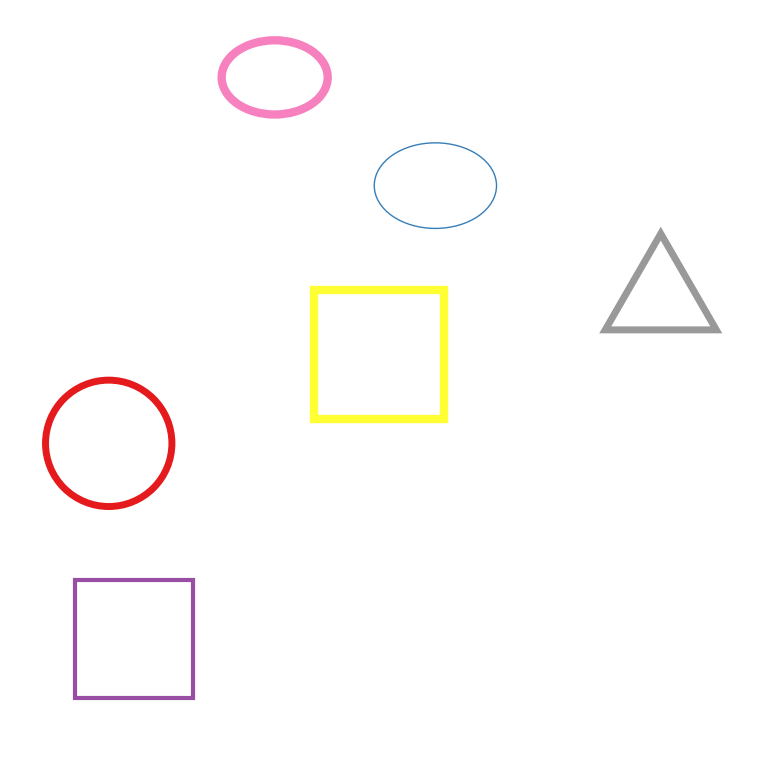[{"shape": "circle", "thickness": 2.5, "radius": 0.41, "center": [0.141, 0.424]}, {"shape": "oval", "thickness": 0.5, "radius": 0.4, "center": [0.565, 0.759]}, {"shape": "square", "thickness": 1.5, "radius": 0.38, "center": [0.173, 0.17]}, {"shape": "square", "thickness": 3, "radius": 0.42, "center": [0.492, 0.54]}, {"shape": "oval", "thickness": 3, "radius": 0.34, "center": [0.357, 0.899]}, {"shape": "triangle", "thickness": 2.5, "radius": 0.42, "center": [0.858, 0.613]}]